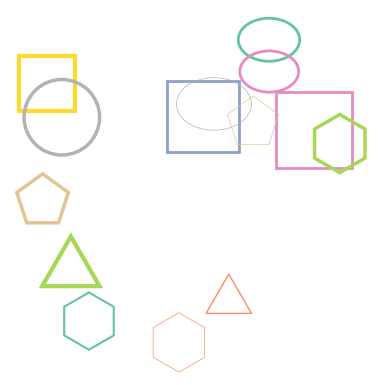[{"shape": "hexagon", "thickness": 1.5, "radius": 0.37, "center": [0.231, 0.166]}, {"shape": "oval", "thickness": 2, "radius": 0.4, "center": [0.699, 0.897]}, {"shape": "hexagon", "thickness": 0.5, "radius": 0.39, "center": [0.465, 0.111]}, {"shape": "triangle", "thickness": 1, "radius": 0.34, "center": [0.594, 0.22]}, {"shape": "square", "thickness": 2, "radius": 0.47, "center": [0.526, 0.698]}, {"shape": "oval", "thickness": 2, "radius": 0.38, "center": [0.699, 0.814]}, {"shape": "square", "thickness": 2, "radius": 0.49, "center": [0.816, 0.662]}, {"shape": "triangle", "thickness": 3, "radius": 0.43, "center": [0.184, 0.3]}, {"shape": "hexagon", "thickness": 2.5, "radius": 0.38, "center": [0.883, 0.627]}, {"shape": "square", "thickness": 3, "radius": 0.36, "center": [0.122, 0.783]}, {"shape": "pentagon", "thickness": 2.5, "radius": 0.35, "center": [0.111, 0.478]}, {"shape": "pentagon", "thickness": 0.5, "radius": 0.35, "center": [0.657, 0.681]}, {"shape": "circle", "thickness": 2.5, "radius": 0.49, "center": [0.161, 0.695]}, {"shape": "oval", "thickness": 0.5, "radius": 0.49, "center": [0.556, 0.73]}]